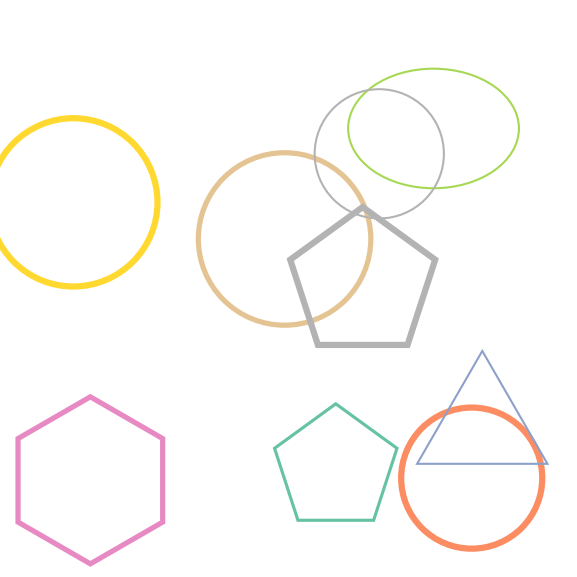[{"shape": "pentagon", "thickness": 1.5, "radius": 0.56, "center": [0.581, 0.188]}, {"shape": "circle", "thickness": 3, "radius": 0.61, "center": [0.817, 0.171]}, {"shape": "triangle", "thickness": 1, "radius": 0.65, "center": [0.835, 0.261]}, {"shape": "hexagon", "thickness": 2.5, "radius": 0.72, "center": [0.156, 0.167]}, {"shape": "oval", "thickness": 1, "radius": 0.74, "center": [0.751, 0.777]}, {"shape": "circle", "thickness": 3, "radius": 0.73, "center": [0.127, 0.649]}, {"shape": "circle", "thickness": 2.5, "radius": 0.75, "center": [0.493, 0.585]}, {"shape": "circle", "thickness": 1, "radius": 0.56, "center": [0.657, 0.733]}, {"shape": "pentagon", "thickness": 3, "radius": 0.66, "center": [0.628, 0.509]}]